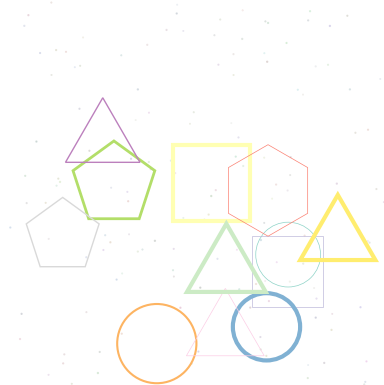[{"shape": "circle", "thickness": 0.5, "radius": 0.42, "center": [0.748, 0.339]}, {"shape": "square", "thickness": 3, "radius": 0.49, "center": [0.549, 0.526]}, {"shape": "square", "thickness": 0.5, "radius": 0.46, "center": [0.747, 0.294]}, {"shape": "hexagon", "thickness": 0.5, "radius": 0.59, "center": [0.696, 0.505]}, {"shape": "circle", "thickness": 3, "radius": 0.44, "center": [0.692, 0.151]}, {"shape": "circle", "thickness": 1.5, "radius": 0.51, "center": [0.407, 0.108]}, {"shape": "pentagon", "thickness": 2, "radius": 0.56, "center": [0.296, 0.522]}, {"shape": "triangle", "thickness": 0.5, "radius": 0.58, "center": [0.585, 0.134]}, {"shape": "pentagon", "thickness": 1, "radius": 0.5, "center": [0.163, 0.388]}, {"shape": "triangle", "thickness": 1, "radius": 0.56, "center": [0.267, 0.634]}, {"shape": "triangle", "thickness": 3, "radius": 0.59, "center": [0.588, 0.301]}, {"shape": "triangle", "thickness": 3, "radius": 0.56, "center": [0.877, 0.381]}]